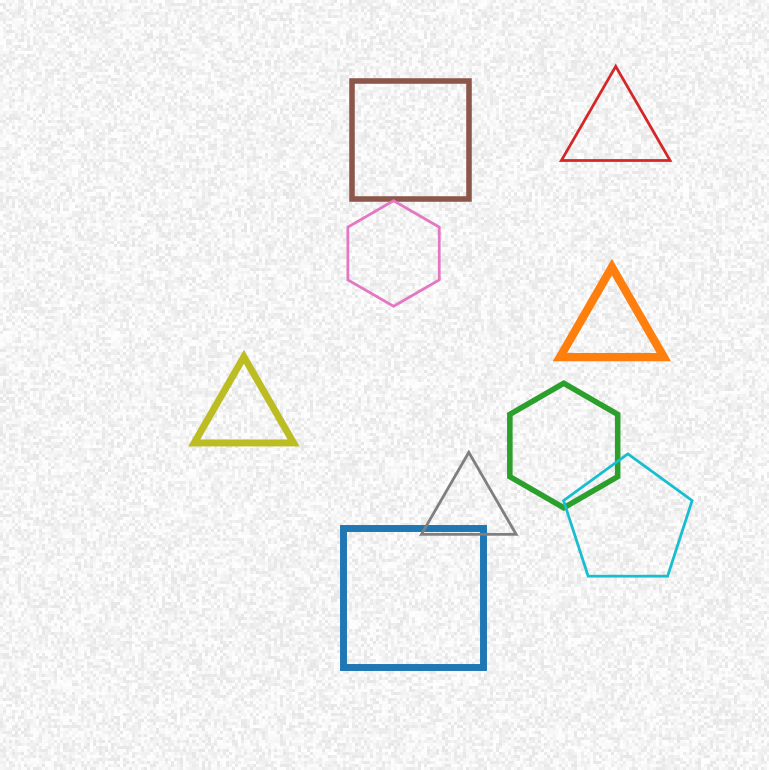[{"shape": "square", "thickness": 2.5, "radius": 0.45, "center": [0.536, 0.224]}, {"shape": "triangle", "thickness": 3, "radius": 0.39, "center": [0.795, 0.575]}, {"shape": "hexagon", "thickness": 2, "radius": 0.4, "center": [0.732, 0.421]}, {"shape": "triangle", "thickness": 1, "radius": 0.41, "center": [0.8, 0.832]}, {"shape": "square", "thickness": 2, "radius": 0.38, "center": [0.533, 0.818]}, {"shape": "hexagon", "thickness": 1, "radius": 0.34, "center": [0.511, 0.671]}, {"shape": "triangle", "thickness": 1, "radius": 0.36, "center": [0.609, 0.342]}, {"shape": "triangle", "thickness": 2.5, "radius": 0.37, "center": [0.317, 0.462]}, {"shape": "pentagon", "thickness": 1, "radius": 0.44, "center": [0.815, 0.323]}]